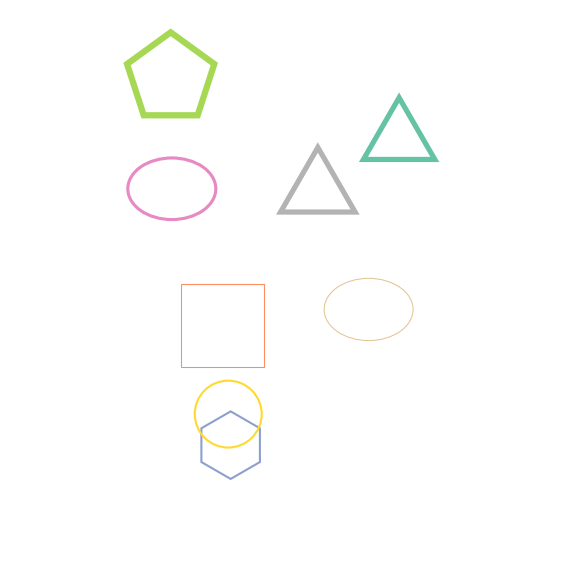[{"shape": "triangle", "thickness": 2.5, "radius": 0.36, "center": [0.691, 0.759]}, {"shape": "square", "thickness": 0.5, "radius": 0.36, "center": [0.385, 0.435]}, {"shape": "hexagon", "thickness": 1, "radius": 0.29, "center": [0.399, 0.228]}, {"shape": "oval", "thickness": 1.5, "radius": 0.38, "center": [0.298, 0.672]}, {"shape": "pentagon", "thickness": 3, "radius": 0.4, "center": [0.296, 0.864]}, {"shape": "circle", "thickness": 1, "radius": 0.29, "center": [0.395, 0.282]}, {"shape": "oval", "thickness": 0.5, "radius": 0.38, "center": [0.638, 0.463]}, {"shape": "triangle", "thickness": 2.5, "radius": 0.37, "center": [0.55, 0.669]}]